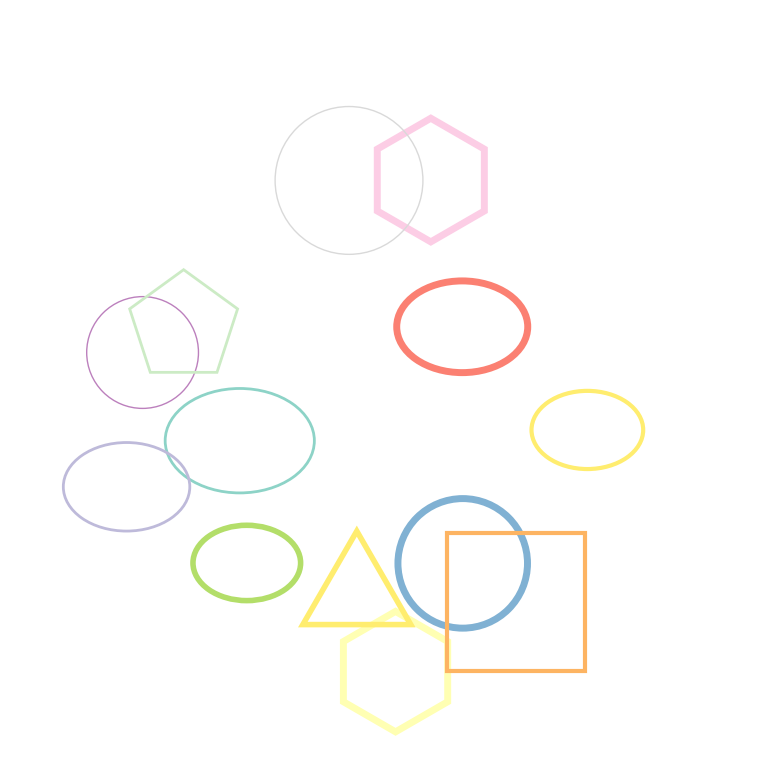[{"shape": "oval", "thickness": 1, "radius": 0.48, "center": [0.311, 0.428]}, {"shape": "hexagon", "thickness": 2.5, "radius": 0.39, "center": [0.514, 0.128]}, {"shape": "oval", "thickness": 1, "radius": 0.41, "center": [0.164, 0.368]}, {"shape": "oval", "thickness": 2.5, "radius": 0.43, "center": [0.6, 0.576]}, {"shape": "circle", "thickness": 2.5, "radius": 0.42, "center": [0.601, 0.268]}, {"shape": "square", "thickness": 1.5, "radius": 0.45, "center": [0.67, 0.218]}, {"shape": "oval", "thickness": 2, "radius": 0.35, "center": [0.321, 0.269]}, {"shape": "hexagon", "thickness": 2.5, "radius": 0.4, "center": [0.559, 0.766]}, {"shape": "circle", "thickness": 0.5, "radius": 0.48, "center": [0.453, 0.766]}, {"shape": "circle", "thickness": 0.5, "radius": 0.36, "center": [0.185, 0.542]}, {"shape": "pentagon", "thickness": 1, "radius": 0.37, "center": [0.238, 0.576]}, {"shape": "oval", "thickness": 1.5, "radius": 0.36, "center": [0.763, 0.442]}, {"shape": "triangle", "thickness": 2, "radius": 0.4, "center": [0.463, 0.229]}]